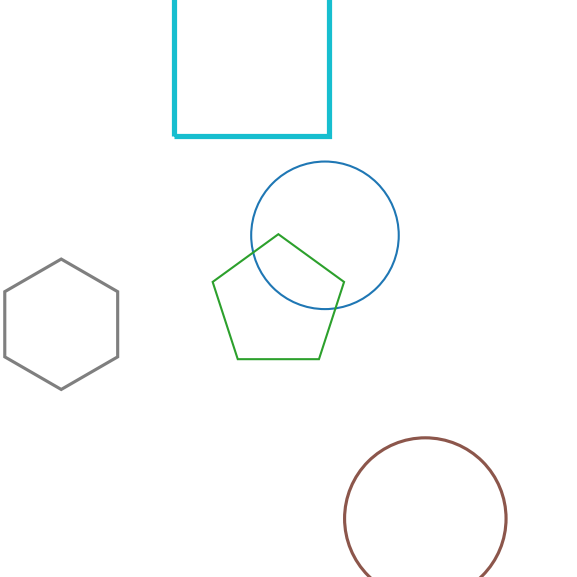[{"shape": "circle", "thickness": 1, "radius": 0.64, "center": [0.563, 0.592]}, {"shape": "pentagon", "thickness": 1, "radius": 0.6, "center": [0.482, 0.474]}, {"shape": "circle", "thickness": 1.5, "radius": 0.7, "center": [0.736, 0.101]}, {"shape": "hexagon", "thickness": 1.5, "radius": 0.56, "center": [0.106, 0.438]}, {"shape": "square", "thickness": 2.5, "radius": 0.67, "center": [0.436, 0.897]}]